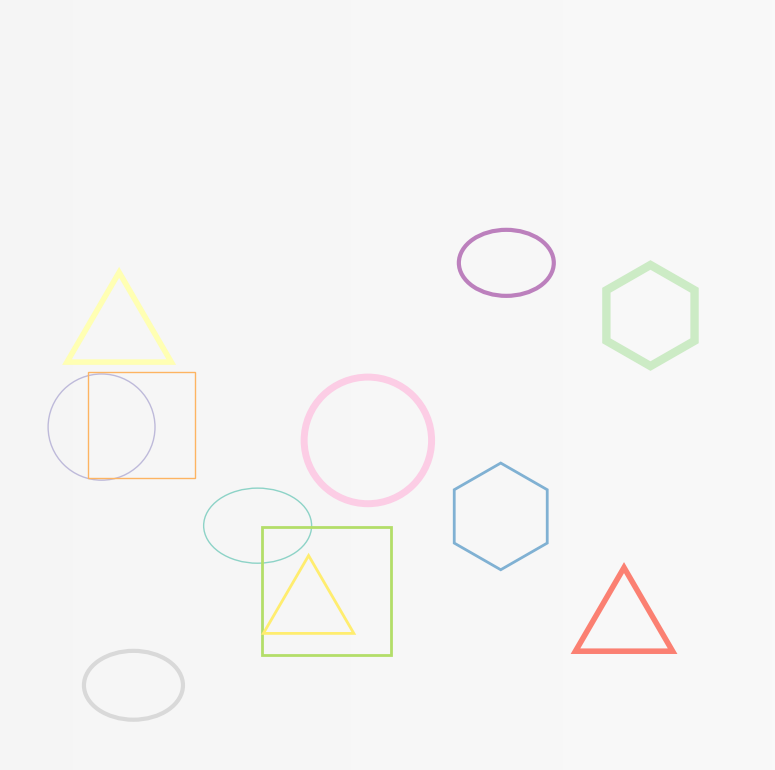[{"shape": "oval", "thickness": 0.5, "radius": 0.35, "center": [0.332, 0.317]}, {"shape": "triangle", "thickness": 2, "radius": 0.39, "center": [0.154, 0.569]}, {"shape": "circle", "thickness": 0.5, "radius": 0.34, "center": [0.131, 0.445]}, {"shape": "triangle", "thickness": 2, "radius": 0.36, "center": [0.805, 0.19]}, {"shape": "hexagon", "thickness": 1, "radius": 0.35, "center": [0.646, 0.329]}, {"shape": "square", "thickness": 0.5, "radius": 0.34, "center": [0.183, 0.448]}, {"shape": "square", "thickness": 1, "radius": 0.42, "center": [0.421, 0.232]}, {"shape": "circle", "thickness": 2.5, "radius": 0.41, "center": [0.475, 0.428]}, {"shape": "oval", "thickness": 1.5, "radius": 0.32, "center": [0.172, 0.11]}, {"shape": "oval", "thickness": 1.5, "radius": 0.31, "center": [0.653, 0.659]}, {"shape": "hexagon", "thickness": 3, "radius": 0.33, "center": [0.839, 0.59]}, {"shape": "triangle", "thickness": 1, "radius": 0.34, "center": [0.398, 0.211]}]